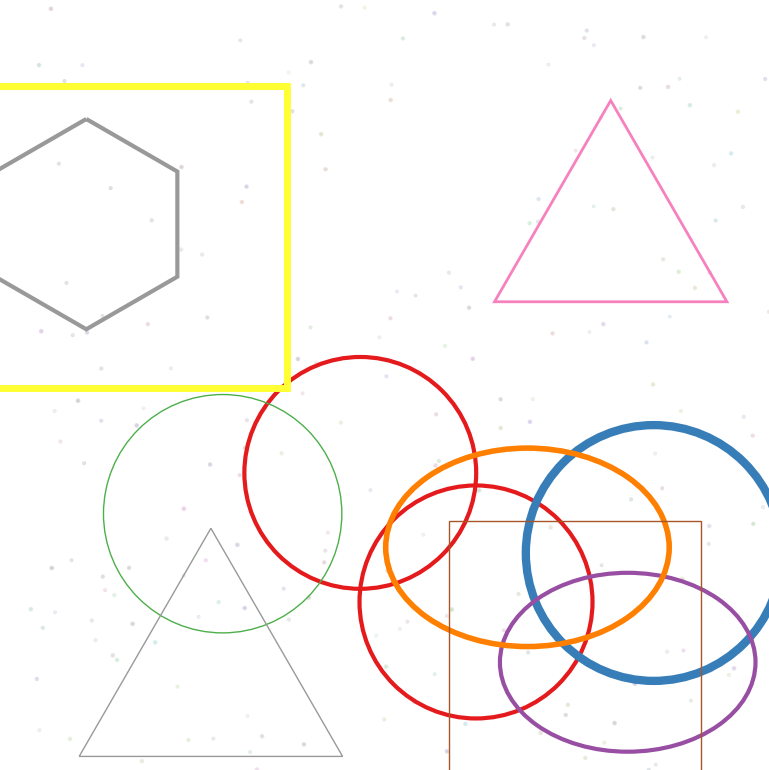[{"shape": "circle", "thickness": 1.5, "radius": 0.76, "center": [0.618, 0.218]}, {"shape": "circle", "thickness": 1.5, "radius": 0.75, "center": [0.468, 0.386]}, {"shape": "circle", "thickness": 3, "radius": 0.83, "center": [0.849, 0.282]}, {"shape": "circle", "thickness": 0.5, "radius": 0.77, "center": [0.289, 0.333]}, {"shape": "oval", "thickness": 1.5, "radius": 0.83, "center": [0.815, 0.14]}, {"shape": "oval", "thickness": 2, "radius": 0.92, "center": [0.685, 0.289]}, {"shape": "square", "thickness": 2.5, "radius": 0.98, "center": [0.176, 0.692]}, {"shape": "square", "thickness": 0.5, "radius": 0.82, "center": [0.747, 0.16]}, {"shape": "triangle", "thickness": 1, "radius": 0.87, "center": [0.793, 0.695]}, {"shape": "triangle", "thickness": 0.5, "radius": 0.99, "center": [0.274, 0.116]}, {"shape": "hexagon", "thickness": 1.5, "radius": 0.68, "center": [0.112, 0.709]}]